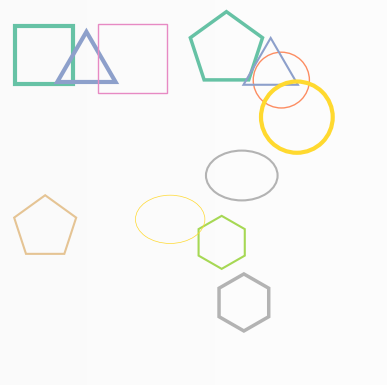[{"shape": "square", "thickness": 3, "radius": 0.37, "center": [0.113, 0.857]}, {"shape": "pentagon", "thickness": 2.5, "radius": 0.49, "center": [0.584, 0.872]}, {"shape": "circle", "thickness": 1, "radius": 0.36, "center": [0.726, 0.792]}, {"shape": "triangle", "thickness": 1.5, "radius": 0.41, "center": [0.699, 0.82]}, {"shape": "triangle", "thickness": 3, "radius": 0.43, "center": [0.223, 0.831]}, {"shape": "square", "thickness": 1, "radius": 0.45, "center": [0.342, 0.848]}, {"shape": "hexagon", "thickness": 1.5, "radius": 0.34, "center": [0.572, 0.37]}, {"shape": "oval", "thickness": 0.5, "radius": 0.45, "center": [0.439, 0.43]}, {"shape": "circle", "thickness": 3, "radius": 0.46, "center": [0.766, 0.696]}, {"shape": "pentagon", "thickness": 1.5, "radius": 0.42, "center": [0.117, 0.409]}, {"shape": "oval", "thickness": 1.5, "radius": 0.46, "center": [0.624, 0.544]}, {"shape": "hexagon", "thickness": 2.5, "radius": 0.37, "center": [0.629, 0.214]}]